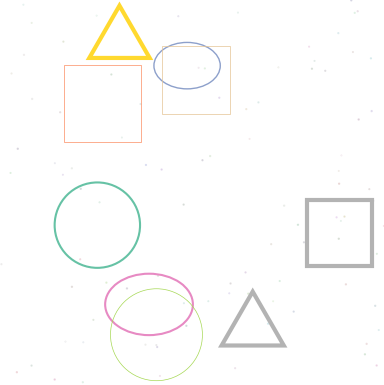[{"shape": "circle", "thickness": 1.5, "radius": 0.55, "center": [0.253, 0.415]}, {"shape": "square", "thickness": 0.5, "radius": 0.5, "center": [0.267, 0.731]}, {"shape": "oval", "thickness": 1, "radius": 0.43, "center": [0.486, 0.829]}, {"shape": "oval", "thickness": 1.5, "radius": 0.57, "center": [0.387, 0.209]}, {"shape": "circle", "thickness": 0.5, "radius": 0.6, "center": [0.406, 0.131]}, {"shape": "triangle", "thickness": 3, "radius": 0.45, "center": [0.31, 0.895]}, {"shape": "square", "thickness": 0.5, "radius": 0.44, "center": [0.509, 0.791]}, {"shape": "triangle", "thickness": 3, "radius": 0.47, "center": [0.656, 0.149]}, {"shape": "square", "thickness": 3, "radius": 0.42, "center": [0.882, 0.395]}]